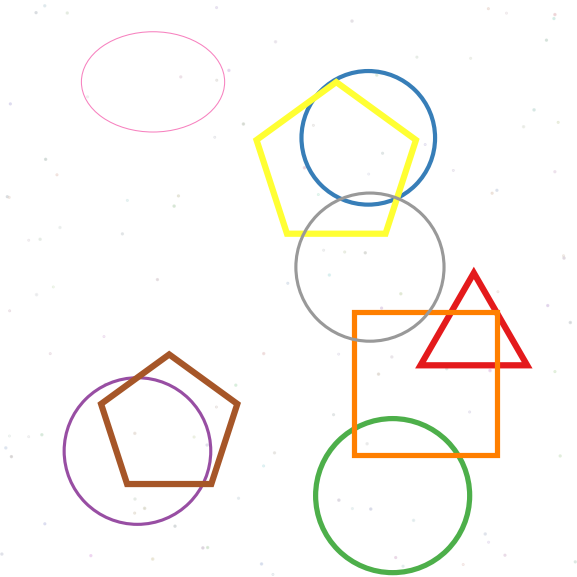[{"shape": "triangle", "thickness": 3, "radius": 0.53, "center": [0.82, 0.42]}, {"shape": "circle", "thickness": 2, "radius": 0.58, "center": [0.638, 0.76]}, {"shape": "circle", "thickness": 2.5, "radius": 0.67, "center": [0.68, 0.141]}, {"shape": "circle", "thickness": 1.5, "radius": 0.63, "center": [0.238, 0.218]}, {"shape": "square", "thickness": 2.5, "radius": 0.62, "center": [0.737, 0.335]}, {"shape": "pentagon", "thickness": 3, "radius": 0.73, "center": [0.582, 0.712]}, {"shape": "pentagon", "thickness": 3, "radius": 0.62, "center": [0.293, 0.261]}, {"shape": "oval", "thickness": 0.5, "radius": 0.62, "center": [0.265, 0.857]}, {"shape": "circle", "thickness": 1.5, "radius": 0.64, "center": [0.641, 0.537]}]